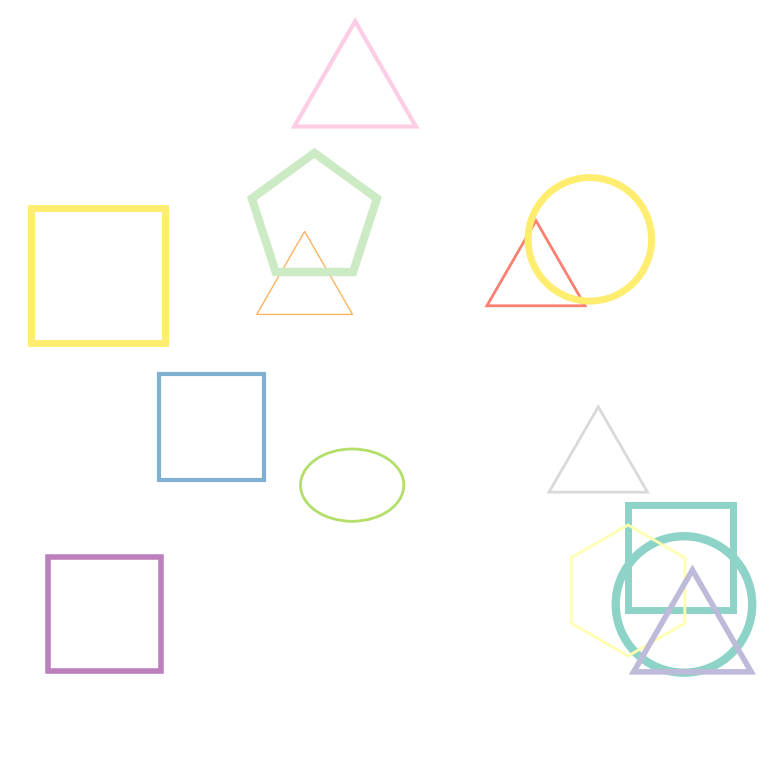[{"shape": "circle", "thickness": 3, "radius": 0.44, "center": [0.888, 0.215]}, {"shape": "square", "thickness": 2.5, "radius": 0.34, "center": [0.884, 0.276]}, {"shape": "hexagon", "thickness": 1, "radius": 0.43, "center": [0.816, 0.233]}, {"shape": "triangle", "thickness": 2, "radius": 0.44, "center": [0.899, 0.172]}, {"shape": "triangle", "thickness": 1, "radius": 0.37, "center": [0.696, 0.64]}, {"shape": "square", "thickness": 1.5, "radius": 0.34, "center": [0.275, 0.446]}, {"shape": "triangle", "thickness": 0.5, "radius": 0.36, "center": [0.396, 0.628]}, {"shape": "oval", "thickness": 1, "radius": 0.34, "center": [0.457, 0.37]}, {"shape": "triangle", "thickness": 1.5, "radius": 0.46, "center": [0.461, 0.881]}, {"shape": "triangle", "thickness": 1, "radius": 0.37, "center": [0.777, 0.398]}, {"shape": "square", "thickness": 2, "radius": 0.37, "center": [0.136, 0.202]}, {"shape": "pentagon", "thickness": 3, "radius": 0.43, "center": [0.408, 0.716]}, {"shape": "square", "thickness": 2.5, "radius": 0.44, "center": [0.128, 0.642]}, {"shape": "circle", "thickness": 2.5, "radius": 0.4, "center": [0.766, 0.689]}]